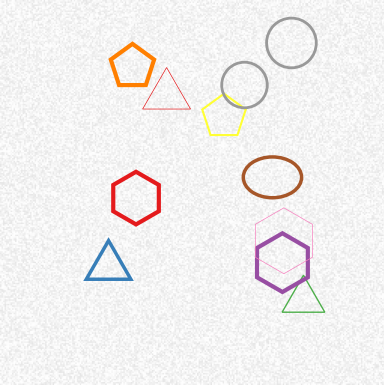[{"shape": "triangle", "thickness": 0.5, "radius": 0.36, "center": [0.433, 0.753]}, {"shape": "hexagon", "thickness": 3, "radius": 0.34, "center": [0.353, 0.485]}, {"shape": "triangle", "thickness": 2.5, "radius": 0.33, "center": [0.282, 0.308]}, {"shape": "triangle", "thickness": 1, "radius": 0.32, "center": [0.788, 0.221]}, {"shape": "hexagon", "thickness": 3, "radius": 0.38, "center": [0.734, 0.318]}, {"shape": "pentagon", "thickness": 3, "radius": 0.3, "center": [0.344, 0.827]}, {"shape": "pentagon", "thickness": 1.5, "radius": 0.3, "center": [0.582, 0.697]}, {"shape": "oval", "thickness": 2.5, "radius": 0.38, "center": [0.708, 0.539]}, {"shape": "hexagon", "thickness": 0.5, "radius": 0.43, "center": [0.737, 0.375]}, {"shape": "circle", "thickness": 2, "radius": 0.32, "center": [0.757, 0.888]}, {"shape": "circle", "thickness": 2, "radius": 0.3, "center": [0.635, 0.779]}]